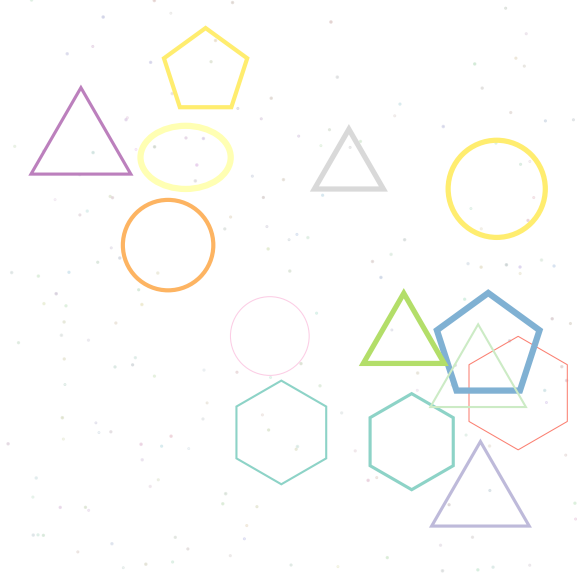[{"shape": "hexagon", "thickness": 1, "radius": 0.45, "center": [0.487, 0.25]}, {"shape": "hexagon", "thickness": 1.5, "radius": 0.42, "center": [0.713, 0.234]}, {"shape": "oval", "thickness": 3, "radius": 0.39, "center": [0.321, 0.727]}, {"shape": "triangle", "thickness": 1.5, "radius": 0.49, "center": [0.832, 0.137]}, {"shape": "hexagon", "thickness": 0.5, "radius": 0.49, "center": [0.897, 0.318]}, {"shape": "pentagon", "thickness": 3, "radius": 0.47, "center": [0.845, 0.398]}, {"shape": "circle", "thickness": 2, "radius": 0.39, "center": [0.291, 0.575]}, {"shape": "triangle", "thickness": 2.5, "radius": 0.4, "center": [0.699, 0.41]}, {"shape": "circle", "thickness": 0.5, "radius": 0.34, "center": [0.467, 0.417]}, {"shape": "triangle", "thickness": 2.5, "radius": 0.34, "center": [0.604, 0.706]}, {"shape": "triangle", "thickness": 1.5, "radius": 0.5, "center": [0.14, 0.748]}, {"shape": "triangle", "thickness": 1, "radius": 0.48, "center": [0.828, 0.342]}, {"shape": "pentagon", "thickness": 2, "radius": 0.38, "center": [0.356, 0.875]}, {"shape": "circle", "thickness": 2.5, "radius": 0.42, "center": [0.86, 0.672]}]